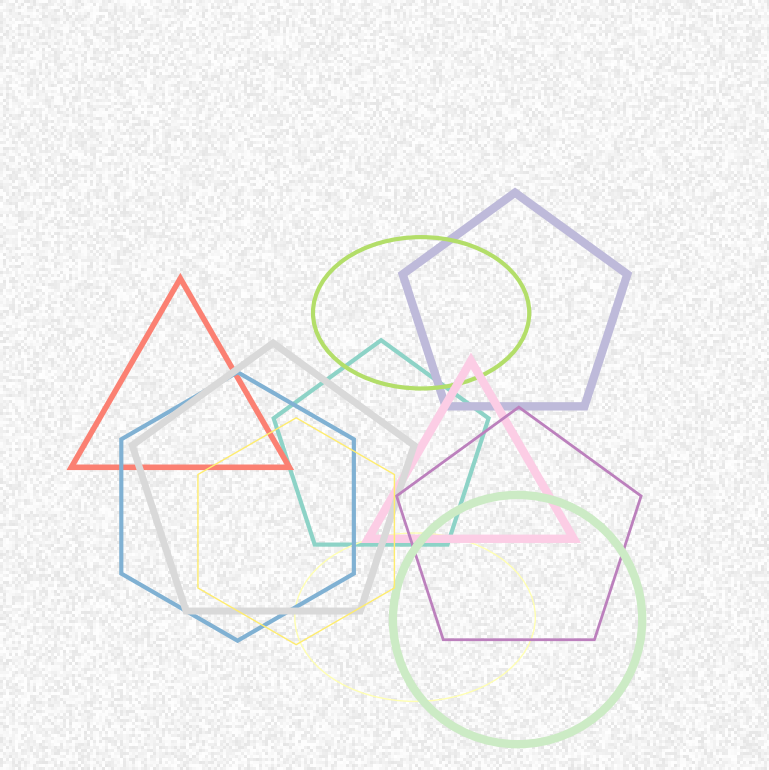[{"shape": "pentagon", "thickness": 1.5, "radius": 0.73, "center": [0.495, 0.411]}, {"shape": "oval", "thickness": 0.5, "radius": 0.78, "center": [0.539, 0.198]}, {"shape": "pentagon", "thickness": 3, "radius": 0.77, "center": [0.669, 0.596]}, {"shape": "triangle", "thickness": 2, "radius": 0.82, "center": [0.234, 0.475]}, {"shape": "hexagon", "thickness": 1.5, "radius": 0.87, "center": [0.309, 0.342]}, {"shape": "oval", "thickness": 1.5, "radius": 0.7, "center": [0.547, 0.594]}, {"shape": "triangle", "thickness": 3, "radius": 0.77, "center": [0.612, 0.377]}, {"shape": "pentagon", "thickness": 2.5, "radius": 0.96, "center": [0.355, 0.362]}, {"shape": "pentagon", "thickness": 1, "radius": 0.83, "center": [0.674, 0.304]}, {"shape": "circle", "thickness": 3, "radius": 0.81, "center": [0.672, 0.195]}, {"shape": "hexagon", "thickness": 0.5, "radius": 0.74, "center": [0.385, 0.31]}]